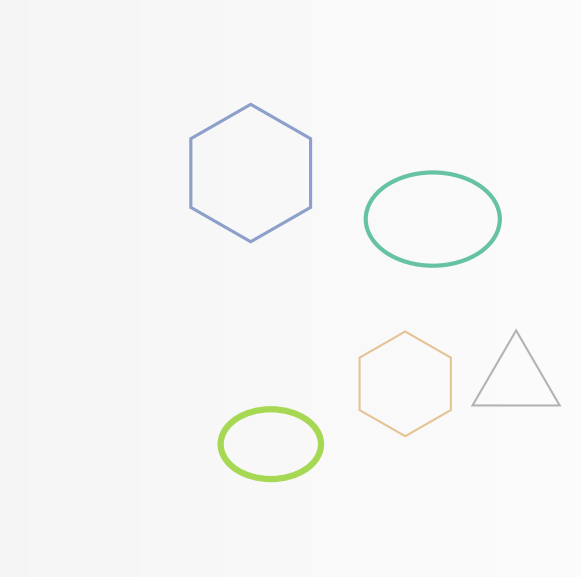[{"shape": "oval", "thickness": 2, "radius": 0.58, "center": [0.745, 0.62]}, {"shape": "hexagon", "thickness": 1.5, "radius": 0.59, "center": [0.431, 0.699]}, {"shape": "oval", "thickness": 3, "radius": 0.43, "center": [0.466, 0.23]}, {"shape": "hexagon", "thickness": 1, "radius": 0.45, "center": [0.697, 0.334]}, {"shape": "triangle", "thickness": 1, "radius": 0.43, "center": [0.888, 0.34]}]